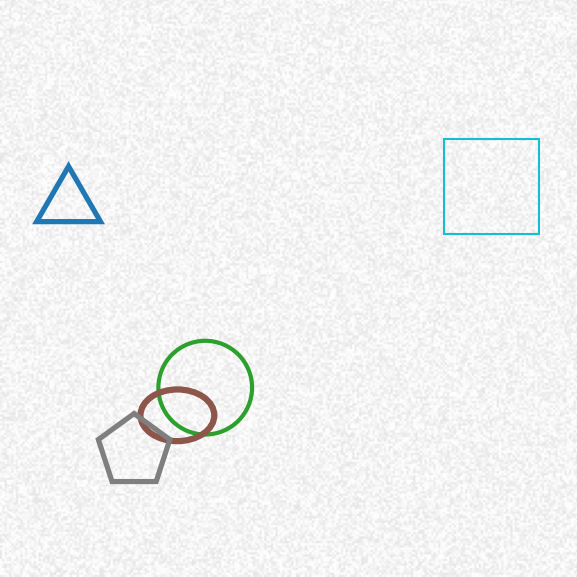[{"shape": "triangle", "thickness": 2.5, "radius": 0.32, "center": [0.119, 0.647]}, {"shape": "circle", "thickness": 2, "radius": 0.41, "center": [0.355, 0.328]}, {"shape": "oval", "thickness": 3, "radius": 0.32, "center": [0.307, 0.28]}, {"shape": "pentagon", "thickness": 2.5, "radius": 0.33, "center": [0.232, 0.218]}, {"shape": "square", "thickness": 1, "radius": 0.41, "center": [0.851, 0.676]}]